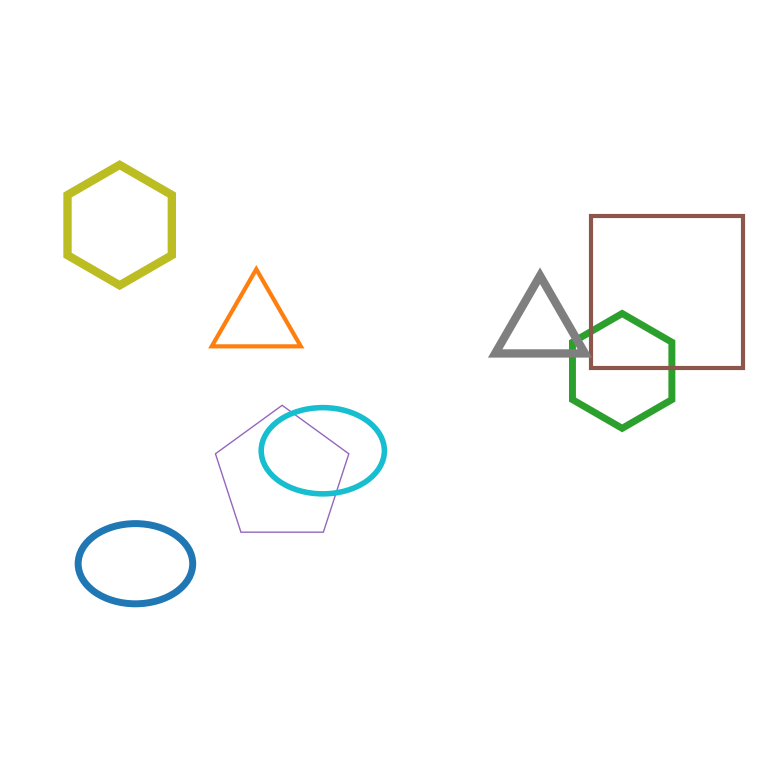[{"shape": "oval", "thickness": 2.5, "radius": 0.37, "center": [0.176, 0.268]}, {"shape": "triangle", "thickness": 1.5, "radius": 0.33, "center": [0.333, 0.584]}, {"shape": "hexagon", "thickness": 2.5, "radius": 0.37, "center": [0.808, 0.518]}, {"shape": "pentagon", "thickness": 0.5, "radius": 0.46, "center": [0.366, 0.383]}, {"shape": "square", "thickness": 1.5, "radius": 0.49, "center": [0.866, 0.621]}, {"shape": "triangle", "thickness": 3, "radius": 0.34, "center": [0.701, 0.575]}, {"shape": "hexagon", "thickness": 3, "radius": 0.39, "center": [0.155, 0.708]}, {"shape": "oval", "thickness": 2, "radius": 0.4, "center": [0.419, 0.415]}]